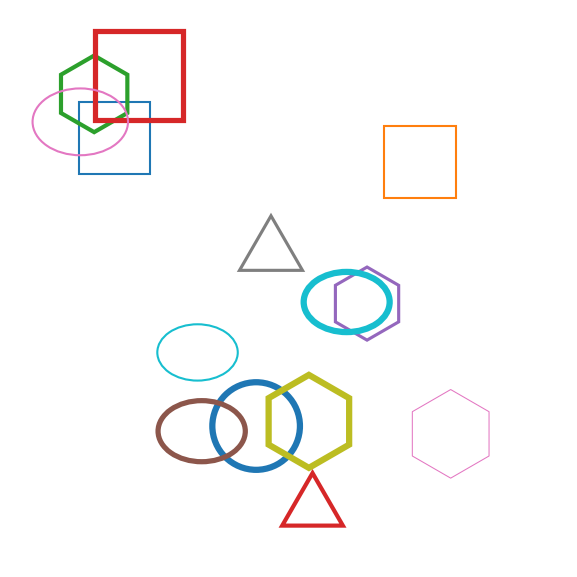[{"shape": "circle", "thickness": 3, "radius": 0.38, "center": [0.444, 0.261]}, {"shape": "square", "thickness": 1, "radius": 0.31, "center": [0.198, 0.76]}, {"shape": "square", "thickness": 1, "radius": 0.31, "center": [0.727, 0.719]}, {"shape": "hexagon", "thickness": 2, "radius": 0.33, "center": [0.163, 0.837]}, {"shape": "square", "thickness": 2.5, "radius": 0.38, "center": [0.241, 0.869]}, {"shape": "triangle", "thickness": 2, "radius": 0.3, "center": [0.541, 0.119]}, {"shape": "hexagon", "thickness": 1.5, "radius": 0.32, "center": [0.636, 0.473]}, {"shape": "oval", "thickness": 2.5, "radius": 0.38, "center": [0.349, 0.252]}, {"shape": "hexagon", "thickness": 0.5, "radius": 0.38, "center": [0.78, 0.248]}, {"shape": "oval", "thickness": 1, "radius": 0.41, "center": [0.139, 0.788]}, {"shape": "triangle", "thickness": 1.5, "radius": 0.31, "center": [0.469, 0.562]}, {"shape": "hexagon", "thickness": 3, "radius": 0.4, "center": [0.535, 0.269]}, {"shape": "oval", "thickness": 1, "radius": 0.35, "center": [0.342, 0.389]}, {"shape": "oval", "thickness": 3, "radius": 0.37, "center": [0.6, 0.476]}]